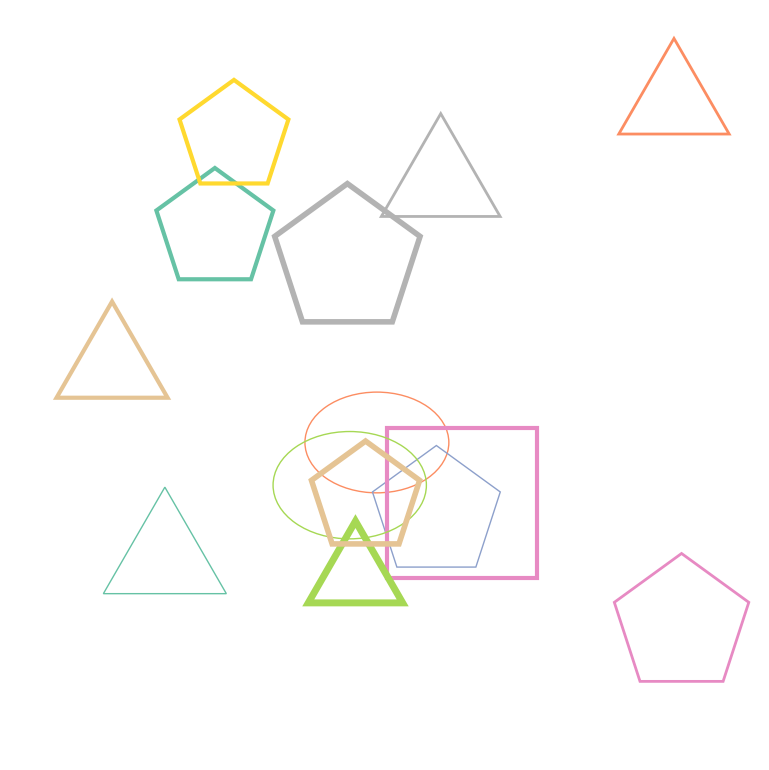[{"shape": "pentagon", "thickness": 1.5, "radius": 0.4, "center": [0.279, 0.702]}, {"shape": "triangle", "thickness": 0.5, "radius": 0.46, "center": [0.214, 0.275]}, {"shape": "oval", "thickness": 0.5, "radius": 0.47, "center": [0.489, 0.425]}, {"shape": "triangle", "thickness": 1, "radius": 0.41, "center": [0.875, 0.867]}, {"shape": "pentagon", "thickness": 0.5, "radius": 0.44, "center": [0.567, 0.334]}, {"shape": "pentagon", "thickness": 1, "radius": 0.46, "center": [0.885, 0.189]}, {"shape": "square", "thickness": 1.5, "radius": 0.49, "center": [0.6, 0.347]}, {"shape": "oval", "thickness": 0.5, "radius": 0.5, "center": [0.454, 0.37]}, {"shape": "triangle", "thickness": 2.5, "radius": 0.35, "center": [0.462, 0.252]}, {"shape": "pentagon", "thickness": 1.5, "radius": 0.37, "center": [0.304, 0.822]}, {"shape": "pentagon", "thickness": 2, "radius": 0.37, "center": [0.475, 0.353]}, {"shape": "triangle", "thickness": 1.5, "radius": 0.42, "center": [0.146, 0.525]}, {"shape": "pentagon", "thickness": 2, "radius": 0.5, "center": [0.451, 0.662]}, {"shape": "triangle", "thickness": 1, "radius": 0.45, "center": [0.572, 0.763]}]